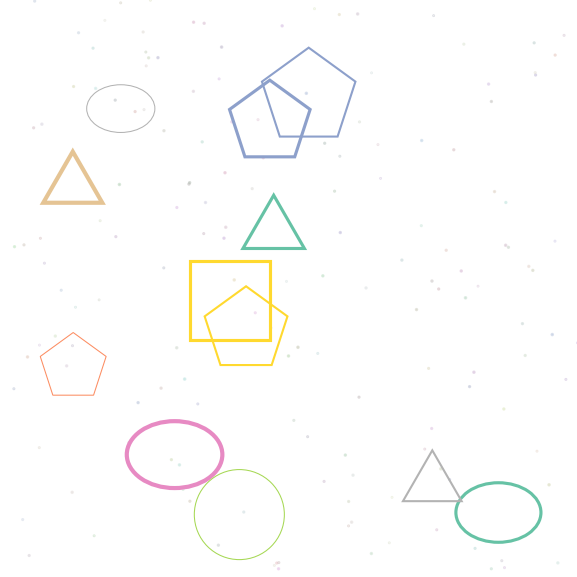[{"shape": "triangle", "thickness": 1.5, "radius": 0.31, "center": [0.474, 0.6]}, {"shape": "oval", "thickness": 1.5, "radius": 0.37, "center": [0.863, 0.112]}, {"shape": "pentagon", "thickness": 0.5, "radius": 0.3, "center": [0.127, 0.363]}, {"shape": "pentagon", "thickness": 1, "radius": 0.43, "center": [0.535, 0.831]}, {"shape": "pentagon", "thickness": 1.5, "radius": 0.37, "center": [0.467, 0.787]}, {"shape": "oval", "thickness": 2, "radius": 0.41, "center": [0.302, 0.212]}, {"shape": "circle", "thickness": 0.5, "radius": 0.39, "center": [0.414, 0.108]}, {"shape": "square", "thickness": 1.5, "radius": 0.34, "center": [0.398, 0.479]}, {"shape": "pentagon", "thickness": 1, "radius": 0.38, "center": [0.426, 0.428]}, {"shape": "triangle", "thickness": 2, "radius": 0.3, "center": [0.126, 0.678]}, {"shape": "oval", "thickness": 0.5, "radius": 0.3, "center": [0.209, 0.811]}, {"shape": "triangle", "thickness": 1, "radius": 0.29, "center": [0.749, 0.161]}]